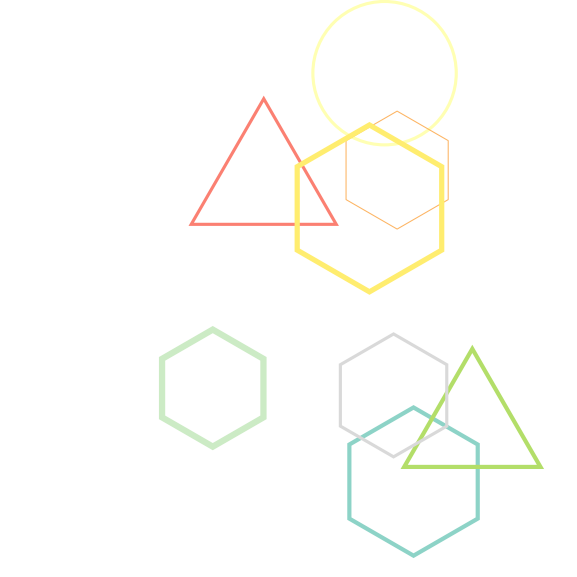[{"shape": "hexagon", "thickness": 2, "radius": 0.64, "center": [0.716, 0.165]}, {"shape": "circle", "thickness": 1.5, "radius": 0.62, "center": [0.666, 0.872]}, {"shape": "triangle", "thickness": 1.5, "radius": 0.72, "center": [0.457, 0.683]}, {"shape": "hexagon", "thickness": 0.5, "radius": 0.51, "center": [0.688, 0.705]}, {"shape": "triangle", "thickness": 2, "radius": 0.68, "center": [0.818, 0.259]}, {"shape": "hexagon", "thickness": 1.5, "radius": 0.53, "center": [0.682, 0.314]}, {"shape": "hexagon", "thickness": 3, "radius": 0.51, "center": [0.368, 0.327]}, {"shape": "hexagon", "thickness": 2.5, "radius": 0.72, "center": [0.64, 0.638]}]